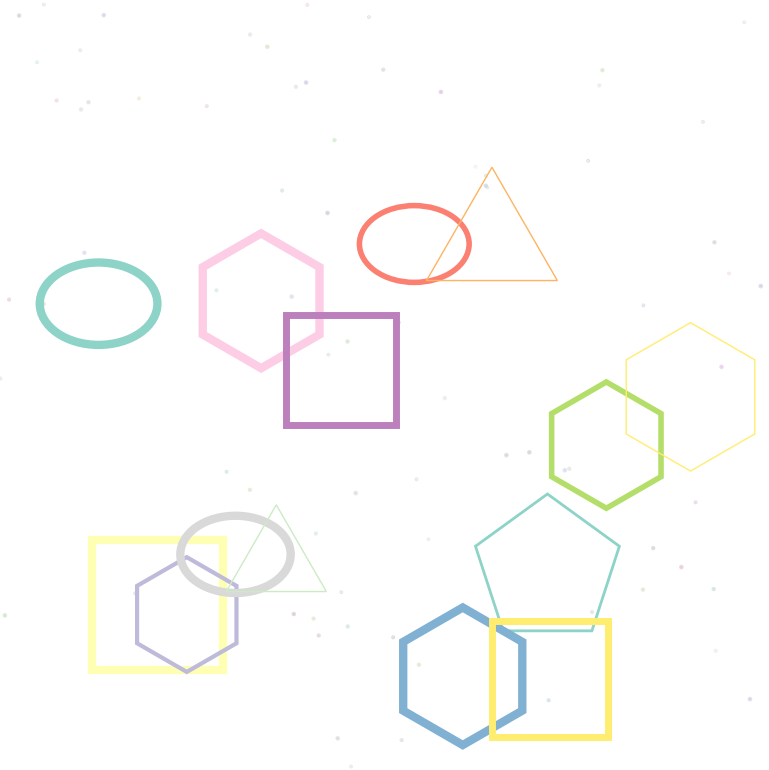[{"shape": "pentagon", "thickness": 1, "radius": 0.49, "center": [0.711, 0.26]}, {"shape": "oval", "thickness": 3, "radius": 0.38, "center": [0.128, 0.606]}, {"shape": "square", "thickness": 3, "radius": 0.42, "center": [0.205, 0.214]}, {"shape": "hexagon", "thickness": 1.5, "radius": 0.37, "center": [0.243, 0.202]}, {"shape": "oval", "thickness": 2, "radius": 0.36, "center": [0.538, 0.683]}, {"shape": "hexagon", "thickness": 3, "radius": 0.45, "center": [0.601, 0.122]}, {"shape": "triangle", "thickness": 0.5, "radius": 0.49, "center": [0.639, 0.685]}, {"shape": "hexagon", "thickness": 2, "radius": 0.41, "center": [0.787, 0.422]}, {"shape": "hexagon", "thickness": 3, "radius": 0.44, "center": [0.339, 0.609]}, {"shape": "oval", "thickness": 3, "radius": 0.36, "center": [0.306, 0.28]}, {"shape": "square", "thickness": 2.5, "radius": 0.36, "center": [0.443, 0.52]}, {"shape": "triangle", "thickness": 0.5, "radius": 0.38, "center": [0.359, 0.269]}, {"shape": "square", "thickness": 2.5, "radius": 0.38, "center": [0.714, 0.118]}, {"shape": "hexagon", "thickness": 0.5, "radius": 0.48, "center": [0.897, 0.485]}]